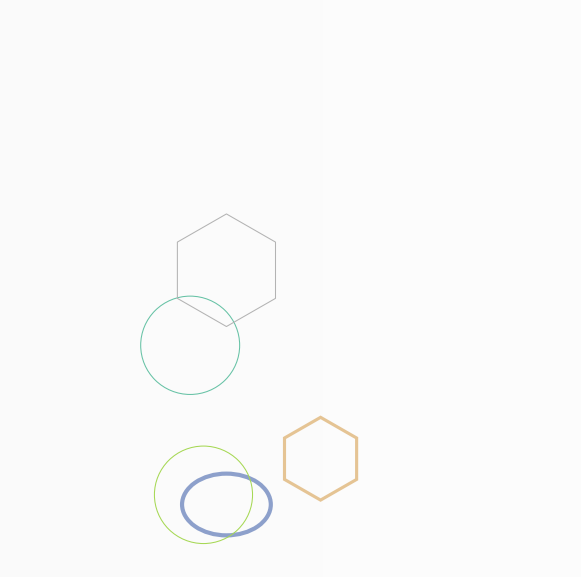[{"shape": "circle", "thickness": 0.5, "radius": 0.43, "center": [0.327, 0.401]}, {"shape": "oval", "thickness": 2, "radius": 0.38, "center": [0.39, 0.126]}, {"shape": "circle", "thickness": 0.5, "radius": 0.42, "center": [0.35, 0.142]}, {"shape": "hexagon", "thickness": 1.5, "radius": 0.36, "center": [0.552, 0.205]}, {"shape": "hexagon", "thickness": 0.5, "radius": 0.49, "center": [0.39, 0.531]}]